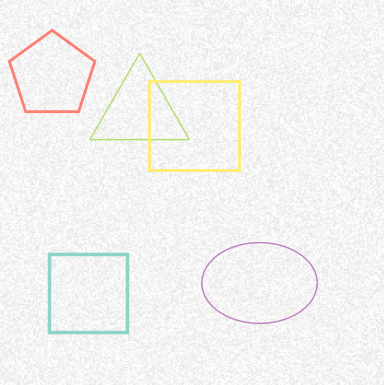[{"shape": "square", "thickness": 2.5, "radius": 0.51, "center": [0.228, 0.24]}, {"shape": "pentagon", "thickness": 2, "radius": 0.58, "center": [0.135, 0.804]}, {"shape": "triangle", "thickness": 1, "radius": 0.75, "center": [0.363, 0.712]}, {"shape": "oval", "thickness": 1, "radius": 0.75, "center": [0.674, 0.265]}, {"shape": "square", "thickness": 2, "radius": 0.58, "center": [0.504, 0.675]}]